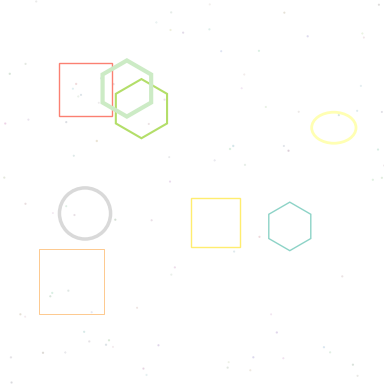[{"shape": "hexagon", "thickness": 1, "radius": 0.31, "center": [0.753, 0.412]}, {"shape": "oval", "thickness": 2, "radius": 0.29, "center": [0.867, 0.668]}, {"shape": "square", "thickness": 1, "radius": 0.34, "center": [0.222, 0.767]}, {"shape": "square", "thickness": 0.5, "radius": 0.42, "center": [0.186, 0.268]}, {"shape": "hexagon", "thickness": 1.5, "radius": 0.38, "center": [0.367, 0.718]}, {"shape": "circle", "thickness": 2.5, "radius": 0.33, "center": [0.221, 0.446]}, {"shape": "hexagon", "thickness": 3, "radius": 0.36, "center": [0.33, 0.77]}, {"shape": "square", "thickness": 1, "radius": 0.31, "center": [0.56, 0.422]}]